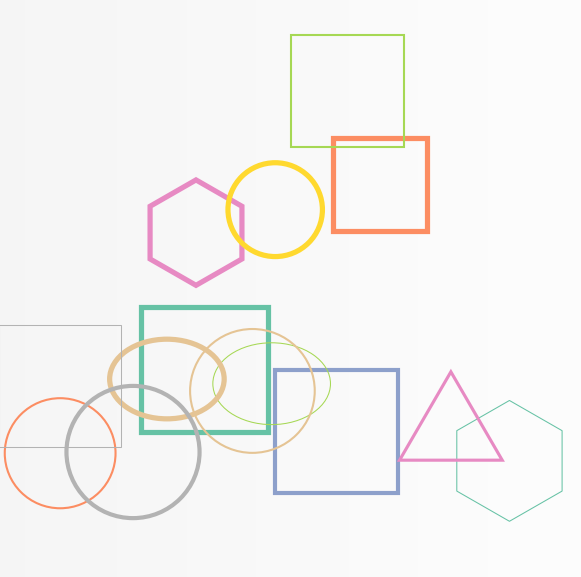[{"shape": "hexagon", "thickness": 0.5, "radius": 0.52, "center": [0.876, 0.201]}, {"shape": "square", "thickness": 2.5, "radius": 0.55, "center": [0.351, 0.359]}, {"shape": "circle", "thickness": 1, "radius": 0.48, "center": [0.103, 0.214]}, {"shape": "square", "thickness": 2.5, "radius": 0.4, "center": [0.654, 0.679]}, {"shape": "square", "thickness": 2, "radius": 0.53, "center": [0.579, 0.252]}, {"shape": "triangle", "thickness": 1.5, "radius": 0.51, "center": [0.776, 0.253]}, {"shape": "hexagon", "thickness": 2.5, "radius": 0.46, "center": [0.337, 0.596]}, {"shape": "oval", "thickness": 0.5, "radius": 0.51, "center": [0.467, 0.335]}, {"shape": "square", "thickness": 1, "radius": 0.48, "center": [0.597, 0.841]}, {"shape": "circle", "thickness": 2.5, "radius": 0.41, "center": [0.473, 0.636]}, {"shape": "oval", "thickness": 2.5, "radius": 0.49, "center": [0.287, 0.343]}, {"shape": "circle", "thickness": 1, "radius": 0.54, "center": [0.434, 0.322]}, {"shape": "square", "thickness": 0.5, "radius": 0.52, "center": [0.103, 0.331]}, {"shape": "circle", "thickness": 2, "radius": 0.57, "center": [0.229, 0.216]}]